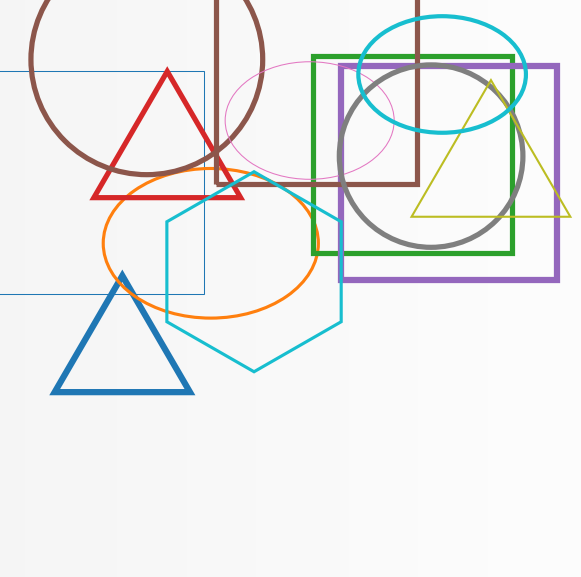[{"shape": "square", "thickness": 0.5, "radius": 0.96, "center": [0.159, 0.683]}, {"shape": "triangle", "thickness": 3, "radius": 0.67, "center": [0.21, 0.387]}, {"shape": "oval", "thickness": 1.5, "radius": 0.93, "center": [0.363, 0.578]}, {"shape": "square", "thickness": 2.5, "radius": 0.85, "center": [0.709, 0.731]}, {"shape": "triangle", "thickness": 2.5, "radius": 0.73, "center": [0.288, 0.73]}, {"shape": "square", "thickness": 3, "radius": 0.93, "center": [0.773, 0.699]}, {"shape": "square", "thickness": 2.5, "radius": 0.86, "center": [0.545, 0.853]}, {"shape": "circle", "thickness": 2.5, "radius": 1.0, "center": [0.253, 0.896]}, {"shape": "oval", "thickness": 0.5, "radius": 0.73, "center": [0.533, 0.79]}, {"shape": "circle", "thickness": 2.5, "radius": 0.79, "center": [0.742, 0.729]}, {"shape": "triangle", "thickness": 1, "radius": 0.79, "center": [0.845, 0.703]}, {"shape": "hexagon", "thickness": 1.5, "radius": 0.87, "center": [0.437, 0.529]}, {"shape": "oval", "thickness": 2, "radius": 0.72, "center": [0.761, 0.87]}]